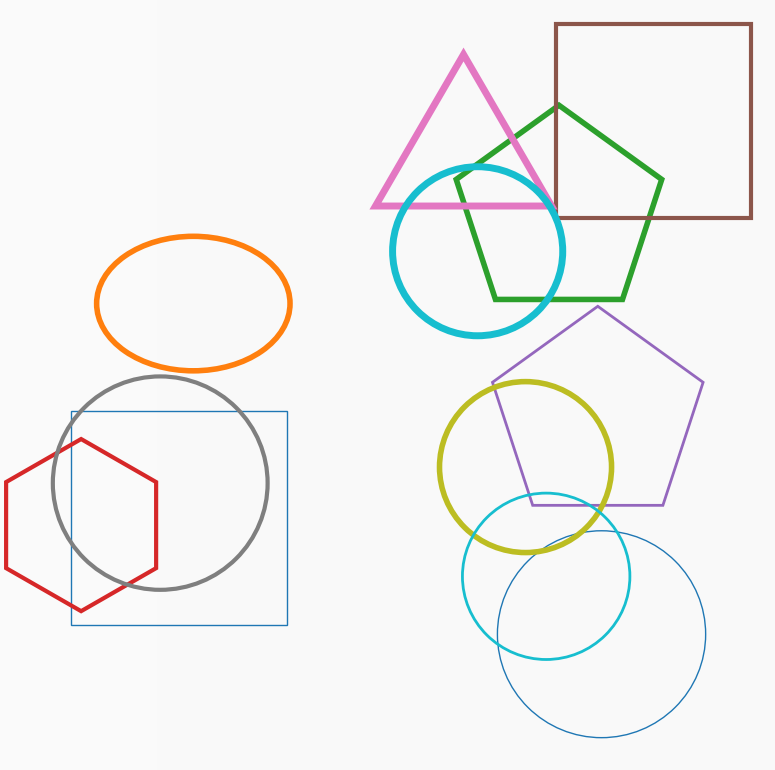[{"shape": "circle", "thickness": 0.5, "radius": 0.67, "center": [0.776, 0.176]}, {"shape": "square", "thickness": 0.5, "radius": 0.7, "center": [0.231, 0.327]}, {"shape": "oval", "thickness": 2, "radius": 0.62, "center": [0.249, 0.606]}, {"shape": "pentagon", "thickness": 2, "radius": 0.7, "center": [0.721, 0.724]}, {"shape": "hexagon", "thickness": 1.5, "radius": 0.56, "center": [0.105, 0.318]}, {"shape": "pentagon", "thickness": 1, "radius": 0.71, "center": [0.771, 0.459]}, {"shape": "square", "thickness": 1.5, "radius": 0.63, "center": [0.843, 0.843]}, {"shape": "triangle", "thickness": 2.5, "radius": 0.66, "center": [0.598, 0.798]}, {"shape": "circle", "thickness": 1.5, "radius": 0.69, "center": [0.207, 0.373]}, {"shape": "circle", "thickness": 2, "radius": 0.55, "center": [0.678, 0.393]}, {"shape": "circle", "thickness": 1, "radius": 0.54, "center": [0.705, 0.252]}, {"shape": "circle", "thickness": 2.5, "radius": 0.55, "center": [0.616, 0.674]}]